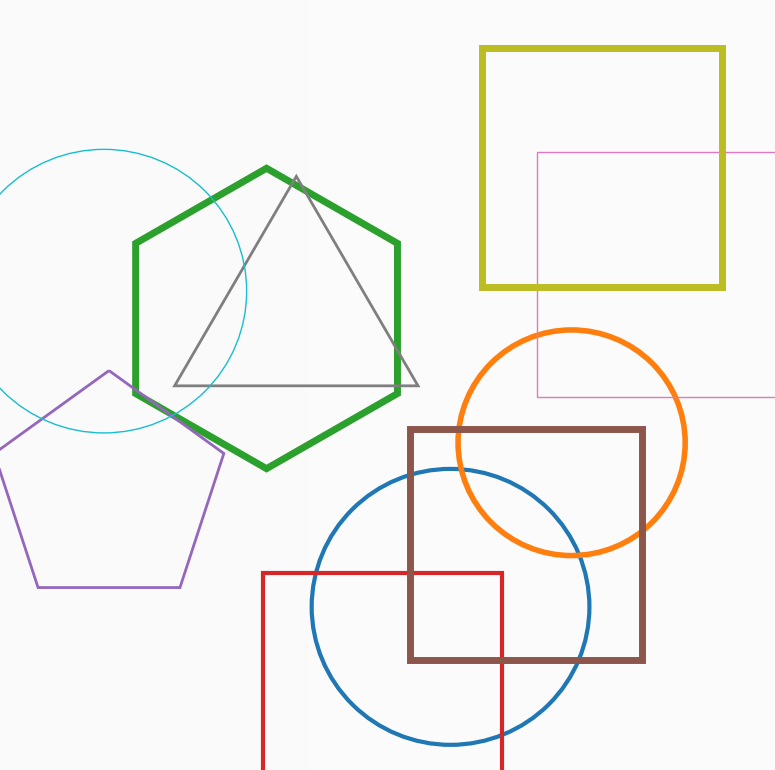[{"shape": "circle", "thickness": 1.5, "radius": 0.9, "center": [0.581, 0.212]}, {"shape": "circle", "thickness": 2, "radius": 0.73, "center": [0.738, 0.425]}, {"shape": "hexagon", "thickness": 2.5, "radius": 0.98, "center": [0.344, 0.586]}, {"shape": "square", "thickness": 1.5, "radius": 0.77, "center": [0.494, 0.101]}, {"shape": "pentagon", "thickness": 1, "radius": 0.78, "center": [0.141, 0.363]}, {"shape": "square", "thickness": 2.5, "radius": 0.75, "center": [0.679, 0.292]}, {"shape": "square", "thickness": 0.5, "radius": 0.8, "center": [0.852, 0.644]}, {"shape": "triangle", "thickness": 1, "radius": 0.91, "center": [0.382, 0.59]}, {"shape": "square", "thickness": 2.5, "radius": 0.77, "center": [0.777, 0.782]}, {"shape": "circle", "thickness": 0.5, "radius": 0.92, "center": [0.134, 0.622]}]